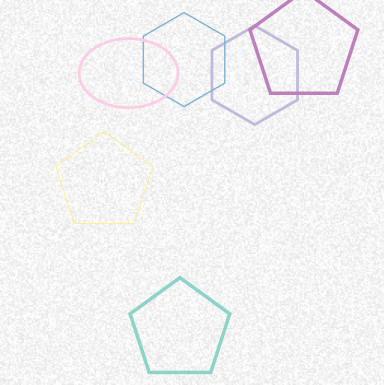[{"shape": "pentagon", "thickness": 2.5, "radius": 0.68, "center": [0.467, 0.143]}, {"shape": "hexagon", "thickness": 2, "radius": 0.64, "center": [0.662, 0.805]}, {"shape": "hexagon", "thickness": 1, "radius": 0.61, "center": [0.478, 0.845]}, {"shape": "oval", "thickness": 2, "radius": 0.64, "center": [0.334, 0.81]}, {"shape": "pentagon", "thickness": 2.5, "radius": 0.74, "center": [0.789, 0.877]}, {"shape": "pentagon", "thickness": 0.5, "radius": 0.66, "center": [0.271, 0.526]}]